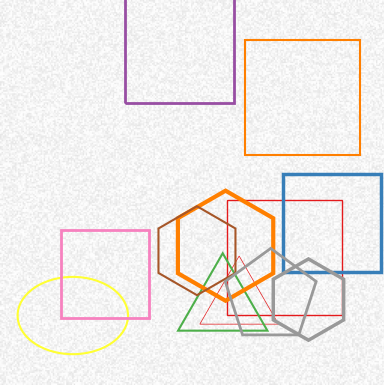[{"shape": "square", "thickness": 1, "radius": 0.75, "center": [0.74, 0.331]}, {"shape": "triangle", "thickness": 0.5, "radius": 0.59, "center": [0.621, 0.217]}, {"shape": "square", "thickness": 2.5, "radius": 0.64, "center": [0.863, 0.421]}, {"shape": "triangle", "thickness": 1.5, "radius": 0.67, "center": [0.579, 0.208]}, {"shape": "square", "thickness": 2, "radius": 0.71, "center": [0.466, 0.875]}, {"shape": "hexagon", "thickness": 3, "radius": 0.71, "center": [0.586, 0.362]}, {"shape": "square", "thickness": 1.5, "radius": 0.75, "center": [0.785, 0.747]}, {"shape": "oval", "thickness": 1.5, "radius": 0.72, "center": [0.189, 0.18]}, {"shape": "hexagon", "thickness": 1.5, "radius": 0.58, "center": [0.512, 0.349]}, {"shape": "square", "thickness": 2, "radius": 0.57, "center": [0.272, 0.288]}, {"shape": "hexagon", "thickness": 2.5, "radius": 0.53, "center": [0.801, 0.222]}, {"shape": "pentagon", "thickness": 2, "radius": 0.62, "center": [0.703, 0.231]}]